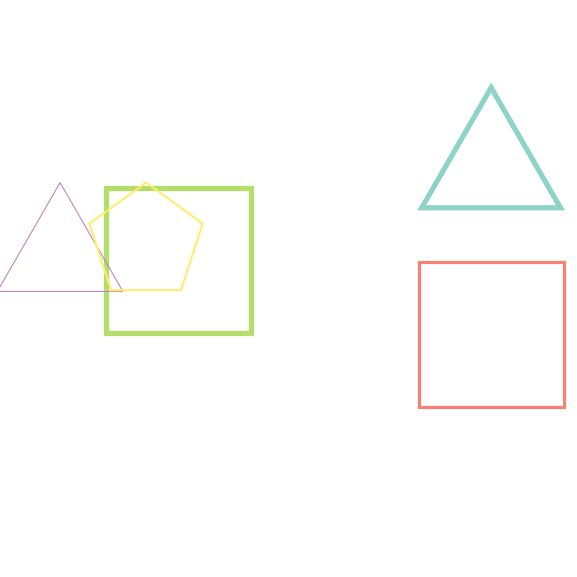[{"shape": "triangle", "thickness": 2.5, "radius": 0.69, "center": [0.85, 0.709]}, {"shape": "square", "thickness": 1.5, "radius": 0.63, "center": [0.851, 0.42]}, {"shape": "square", "thickness": 2.5, "radius": 0.63, "center": [0.309, 0.548]}, {"shape": "triangle", "thickness": 0.5, "radius": 0.63, "center": [0.104, 0.557]}, {"shape": "pentagon", "thickness": 1, "radius": 0.52, "center": [0.253, 0.58]}]